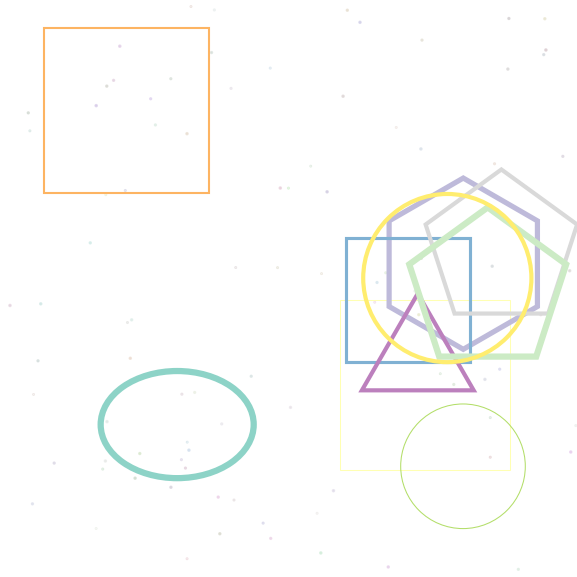[{"shape": "oval", "thickness": 3, "radius": 0.66, "center": [0.307, 0.264]}, {"shape": "square", "thickness": 0.5, "radius": 0.73, "center": [0.736, 0.332]}, {"shape": "hexagon", "thickness": 2.5, "radius": 0.74, "center": [0.802, 0.543]}, {"shape": "square", "thickness": 1.5, "radius": 0.54, "center": [0.707, 0.479]}, {"shape": "square", "thickness": 1, "radius": 0.71, "center": [0.219, 0.808]}, {"shape": "circle", "thickness": 0.5, "radius": 0.54, "center": [0.802, 0.192]}, {"shape": "pentagon", "thickness": 2, "radius": 0.69, "center": [0.868, 0.568]}, {"shape": "triangle", "thickness": 2, "radius": 0.56, "center": [0.723, 0.379]}, {"shape": "pentagon", "thickness": 3, "radius": 0.71, "center": [0.845, 0.497]}, {"shape": "circle", "thickness": 2, "radius": 0.73, "center": [0.775, 0.518]}]